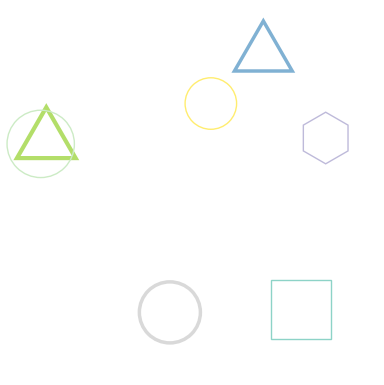[{"shape": "square", "thickness": 1, "radius": 0.38, "center": [0.782, 0.197]}, {"shape": "hexagon", "thickness": 1, "radius": 0.34, "center": [0.846, 0.642]}, {"shape": "triangle", "thickness": 2.5, "radius": 0.43, "center": [0.684, 0.859]}, {"shape": "triangle", "thickness": 3, "radius": 0.44, "center": [0.12, 0.633]}, {"shape": "circle", "thickness": 2.5, "radius": 0.4, "center": [0.441, 0.189]}, {"shape": "circle", "thickness": 1, "radius": 0.44, "center": [0.106, 0.626]}, {"shape": "circle", "thickness": 1, "radius": 0.33, "center": [0.548, 0.731]}]